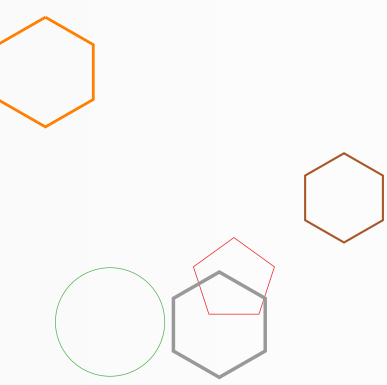[{"shape": "pentagon", "thickness": 0.5, "radius": 0.55, "center": [0.604, 0.273]}, {"shape": "circle", "thickness": 0.5, "radius": 0.71, "center": [0.284, 0.164]}, {"shape": "hexagon", "thickness": 2, "radius": 0.71, "center": [0.117, 0.813]}, {"shape": "hexagon", "thickness": 1.5, "radius": 0.58, "center": [0.888, 0.486]}, {"shape": "hexagon", "thickness": 2.5, "radius": 0.68, "center": [0.566, 0.157]}]